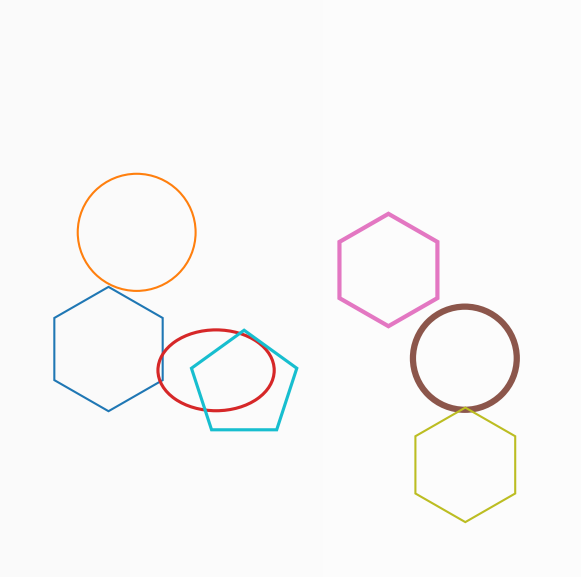[{"shape": "hexagon", "thickness": 1, "radius": 0.54, "center": [0.187, 0.395]}, {"shape": "circle", "thickness": 1, "radius": 0.51, "center": [0.235, 0.597]}, {"shape": "oval", "thickness": 1.5, "radius": 0.5, "center": [0.372, 0.358]}, {"shape": "circle", "thickness": 3, "radius": 0.45, "center": [0.8, 0.379]}, {"shape": "hexagon", "thickness": 2, "radius": 0.49, "center": [0.668, 0.532]}, {"shape": "hexagon", "thickness": 1, "radius": 0.5, "center": [0.801, 0.194]}, {"shape": "pentagon", "thickness": 1.5, "radius": 0.48, "center": [0.42, 0.332]}]